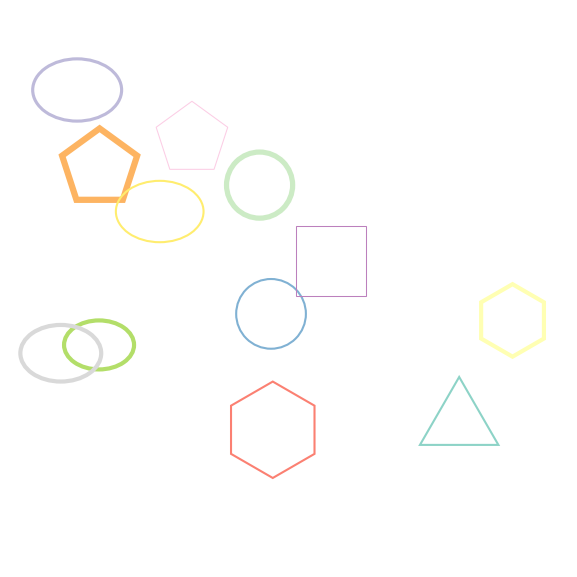[{"shape": "triangle", "thickness": 1, "radius": 0.39, "center": [0.795, 0.268]}, {"shape": "hexagon", "thickness": 2, "radius": 0.31, "center": [0.888, 0.444]}, {"shape": "oval", "thickness": 1.5, "radius": 0.38, "center": [0.134, 0.843]}, {"shape": "hexagon", "thickness": 1, "radius": 0.42, "center": [0.472, 0.255]}, {"shape": "circle", "thickness": 1, "radius": 0.3, "center": [0.469, 0.456]}, {"shape": "pentagon", "thickness": 3, "radius": 0.34, "center": [0.173, 0.708]}, {"shape": "oval", "thickness": 2, "radius": 0.3, "center": [0.172, 0.402]}, {"shape": "pentagon", "thickness": 0.5, "radius": 0.33, "center": [0.332, 0.759]}, {"shape": "oval", "thickness": 2, "radius": 0.35, "center": [0.105, 0.387]}, {"shape": "square", "thickness": 0.5, "radius": 0.3, "center": [0.573, 0.547]}, {"shape": "circle", "thickness": 2.5, "radius": 0.29, "center": [0.449, 0.679]}, {"shape": "oval", "thickness": 1, "radius": 0.38, "center": [0.277, 0.633]}]